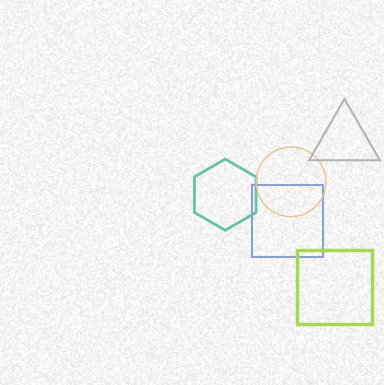[{"shape": "hexagon", "thickness": 2, "radius": 0.46, "center": [0.585, 0.494]}, {"shape": "square", "thickness": 1.5, "radius": 0.47, "center": [0.747, 0.426]}, {"shape": "square", "thickness": 2.5, "radius": 0.48, "center": [0.869, 0.255]}, {"shape": "circle", "thickness": 1, "radius": 0.45, "center": [0.756, 0.528]}, {"shape": "triangle", "thickness": 1.5, "radius": 0.53, "center": [0.895, 0.637]}]